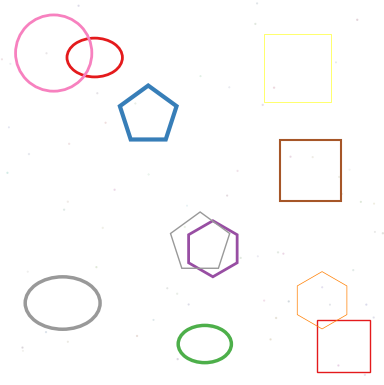[{"shape": "square", "thickness": 1, "radius": 0.34, "center": [0.892, 0.101]}, {"shape": "oval", "thickness": 2, "radius": 0.36, "center": [0.246, 0.851]}, {"shape": "pentagon", "thickness": 3, "radius": 0.39, "center": [0.385, 0.7]}, {"shape": "oval", "thickness": 2.5, "radius": 0.35, "center": [0.532, 0.106]}, {"shape": "hexagon", "thickness": 2, "radius": 0.36, "center": [0.553, 0.354]}, {"shape": "hexagon", "thickness": 0.5, "radius": 0.37, "center": [0.837, 0.22]}, {"shape": "square", "thickness": 0.5, "radius": 0.44, "center": [0.772, 0.823]}, {"shape": "square", "thickness": 1.5, "radius": 0.4, "center": [0.806, 0.556]}, {"shape": "circle", "thickness": 2, "radius": 0.5, "center": [0.139, 0.862]}, {"shape": "oval", "thickness": 2.5, "radius": 0.49, "center": [0.163, 0.213]}, {"shape": "pentagon", "thickness": 1, "radius": 0.4, "center": [0.52, 0.369]}]